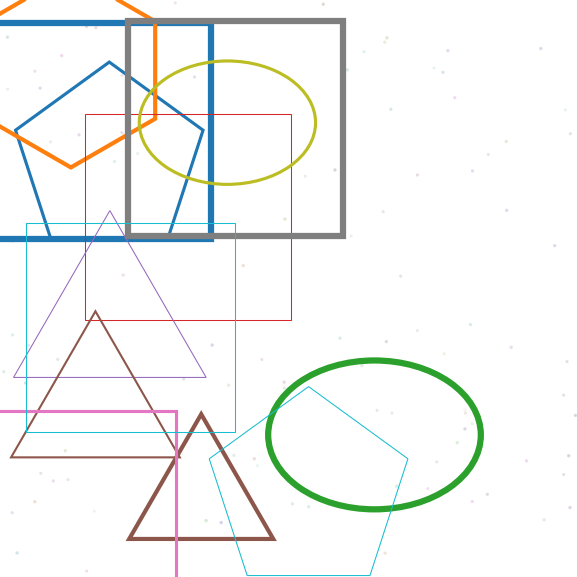[{"shape": "square", "thickness": 3, "radius": 0.93, "center": [0.178, 0.772]}, {"shape": "pentagon", "thickness": 1.5, "radius": 0.85, "center": [0.189, 0.721]}, {"shape": "hexagon", "thickness": 2, "radius": 0.84, "center": [0.123, 0.878]}, {"shape": "oval", "thickness": 3, "radius": 0.92, "center": [0.648, 0.246]}, {"shape": "square", "thickness": 0.5, "radius": 0.89, "center": [0.325, 0.623]}, {"shape": "triangle", "thickness": 0.5, "radius": 0.96, "center": [0.19, 0.442]}, {"shape": "triangle", "thickness": 1, "radius": 0.84, "center": [0.165, 0.291]}, {"shape": "triangle", "thickness": 2, "radius": 0.72, "center": [0.348, 0.138]}, {"shape": "square", "thickness": 1.5, "radius": 0.83, "center": [0.14, 0.121]}, {"shape": "square", "thickness": 3, "radius": 0.93, "center": [0.407, 0.777]}, {"shape": "oval", "thickness": 1.5, "radius": 0.76, "center": [0.394, 0.787]}, {"shape": "square", "thickness": 0.5, "radius": 0.91, "center": [0.226, 0.433]}, {"shape": "pentagon", "thickness": 0.5, "radius": 0.9, "center": [0.534, 0.149]}]